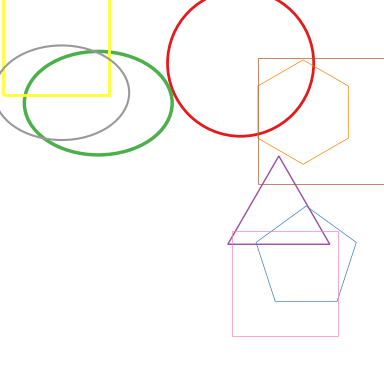[{"shape": "circle", "thickness": 2, "radius": 0.95, "center": [0.625, 0.836]}, {"shape": "pentagon", "thickness": 0.5, "radius": 0.68, "center": [0.795, 0.328]}, {"shape": "oval", "thickness": 2.5, "radius": 0.96, "center": [0.255, 0.732]}, {"shape": "triangle", "thickness": 1, "radius": 0.76, "center": [0.724, 0.442]}, {"shape": "hexagon", "thickness": 0.5, "radius": 0.68, "center": [0.787, 0.709]}, {"shape": "square", "thickness": 2, "radius": 0.69, "center": [0.145, 0.892]}, {"shape": "square", "thickness": 0.5, "radius": 0.82, "center": [0.833, 0.687]}, {"shape": "square", "thickness": 0.5, "radius": 0.68, "center": [0.74, 0.264]}, {"shape": "oval", "thickness": 1.5, "radius": 0.88, "center": [0.16, 0.759]}]